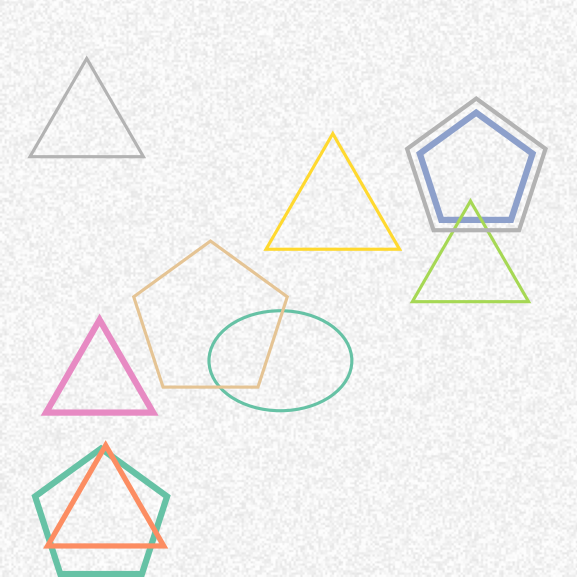[{"shape": "pentagon", "thickness": 3, "radius": 0.6, "center": [0.175, 0.102]}, {"shape": "oval", "thickness": 1.5, "radius": 0.62, "center": [0.486, 0.374]}, {"shape": "triangle", "thickness": 2.5, "radius": 0.58, "center": [0.183, 0.112]}, {"shape": "pentagon", "thickness": 3, "radius": 0.51, "center": [0.825, 0.701]}, {"shape": "triangle", "thickness": 3, "radius": 0.54, "center": [0.172, 0.338]}, {"shape": "triangle", "thickness": 1.5, "radius": 0.58, "center": [0.815, 0.535]}, {"shape": "triangle", "thickness": 1.5, "radius": 0.67, "center": [0.576, 0.634]}, {"shape": "pentagon", "thickness": 1.5, "radius": 0.7, "center": [0.365, 0.442]}, {"shape": "pentagon", "thickness": 2, "radius": 0.63, "center": [0.825, 0.702]}, {"shape": "triangle", "thickness": 1.5, "radius": 0.57, "center": [0.15, 0.785]}]